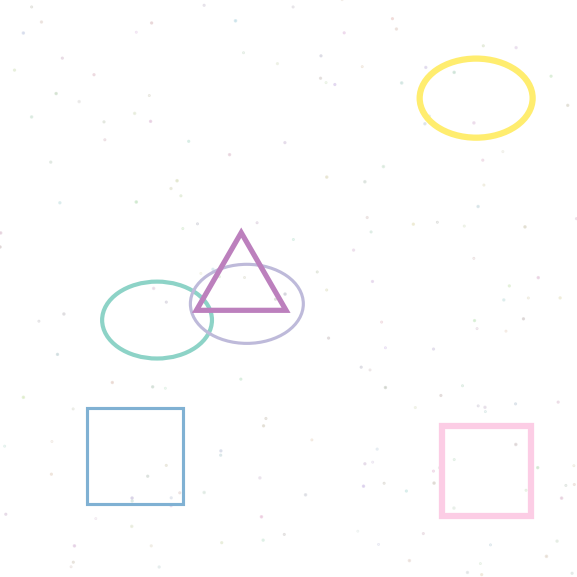[{"shape": "oval", "thickness": 2, "radius": 0.48, "center": [0.272, 0.445]}, {"shape": "oval", "thickness": 1.5, "radius": 0.49, "center": [0.427, 0.473]}, {"shape": "square", "thickness": 1.5, "radius": 0.42, "center": [0.234, 0.209]}, {"shape": "square", "thickness": 3, "radius": 0.39, "center": [0.842, 0.184]}, {"shape": "triangle", "thickness": 2.5, "radius": 0.45, "center": [0.418, 0.507]}, {"shape": "oval", "thickness": 3, "radius": 0.49, "center": [0.825, 0.829]}]